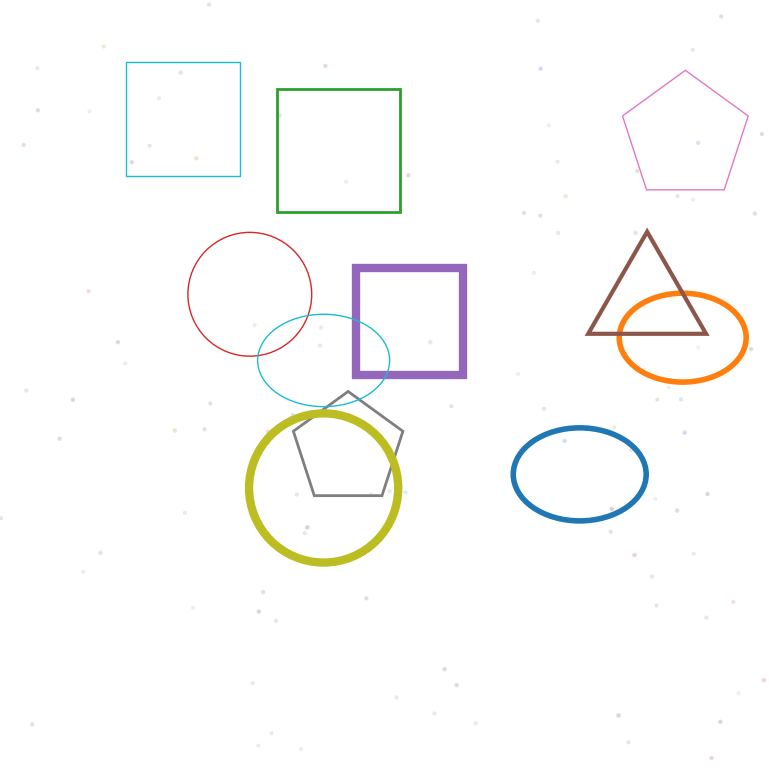[{"shape": "oval", "thickness": 2, "radius": 0.43, "center": [0.753, 0.384]}, {"shape": "oval", "thickness": 2, "radius": 0.41, "center": [0.887, 0.561]}, {"shape": "square", "thickness": 1, "radius": 0.4, "center": [0.439, 0.805]}, {"shape": "circle", "thickness": 0.5, "radius": 0.4, "center": [0.324, 0.618]}, {"shape": "square", "thickness": 3, "radius": 0.35, "center": [0.532, 0.582]}, {"shape": "triangle", "thickness": 1.5, "radius": 0.44, "center": [0.84, 0.611]}, {"shape": "pentagon", "thickness": 0.5, "radius": 0.43, "center": [0.89, 0.823]}, {"shape": "pentagon", "thickness": 1, "radius": 0.37, "center": [0.452, 0.417]}, {"shape": "circle", "thickness": 3, "radius": 0.48, "center": [0.42, 0.366]}, {"shape": "oval", "thickness": 0.5, "radius": 0.43, "center": [0.42, 0.532]}, {"shape": "square", "thickness": 0.5, "radius": 0.37, "center": [0.237, 0.845]}]